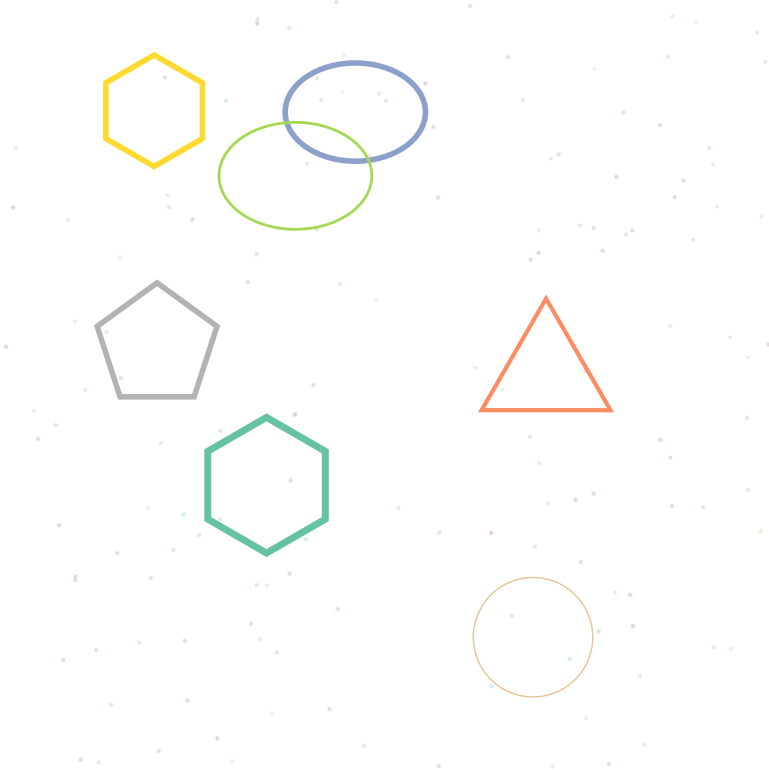[{"shape": "hexagon", "thickness": 2.5, "radius": 0.44, "center": [0.346, 0.37]}, {"shape": "triangle", "thickness": 1.5, "radius": 0.48, "center": [0.709, 0.516]}, {"shape": "oval", "thickness": 2, "radius": 0.46, "center": [0.461, 0.854]}, {"shape": "oval", "thickness": 1, "radius": 0.5, "center": [0.384, 0.772]}, {"shape": "hexagon", "thickness": 2, "radius": 0.36, "center": [0.2, 0.856]}, {"shape": "circle", "thickness": 0.5, "radius": 0.39, "center": [0.692, 0.172]}, {"shape": "pentagon", "thickness": 2, "radius": 0.41, "center": [0.204, 0.551]}]